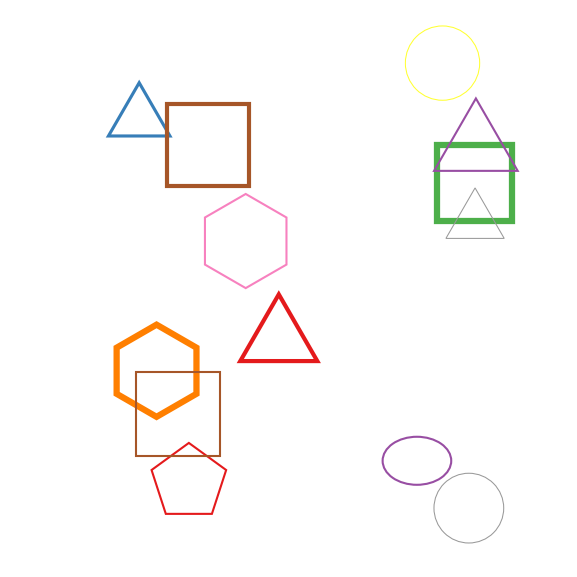[{"shape": "pentagon", "thickness": 1, "radius": 0.34, "center": [0.327, 0.164]}, {"shape": "triangle", "thickness": 2, "radius": 0.39, "center": [0.483, 0.412]}, {"shape": "triangle", "thickness": 1.5, "radius": 0.31, "center": [0.241, 0.794]}, {"shape": "square", "thickness": 3, "radius": 0.33, "center": [0.822, 0.682]}, {"shape": "triangle", "thickness": 1, "radius": 0.42, "center": [0.824, 0.745]}, {"shape": "oval", "thickness": 1, "radius": 0.3, "center": [0.722, 0.201]}, {"shape": "hexagon", "thickness": 3, "radius": 0.4, "center": [0.271, 0.357]}, {"shape": "circle", "thickness": 0.5, "radius": 0.32, "center": [0.766, 0.89]}, {"shape": "square", "thickness": 1, "radius": 0.36, "center": [0.308, 0.282]}, {"shape": "square", "thickness": 2, "radius": 0.35, "center": [0.361, 0.748]}, {"shape": "hexagon", "thickness": 1, "radius": 0.41, "center": [0.425, 0.582]}, {"shape": "triangle", "thickness": 0.5, "radius": 0.29, "center": [0.823, 0.615]}, {"shape": "circle", "thickness": 0.5, "radius": 0.3, "center": [0.812, 0.119]}]